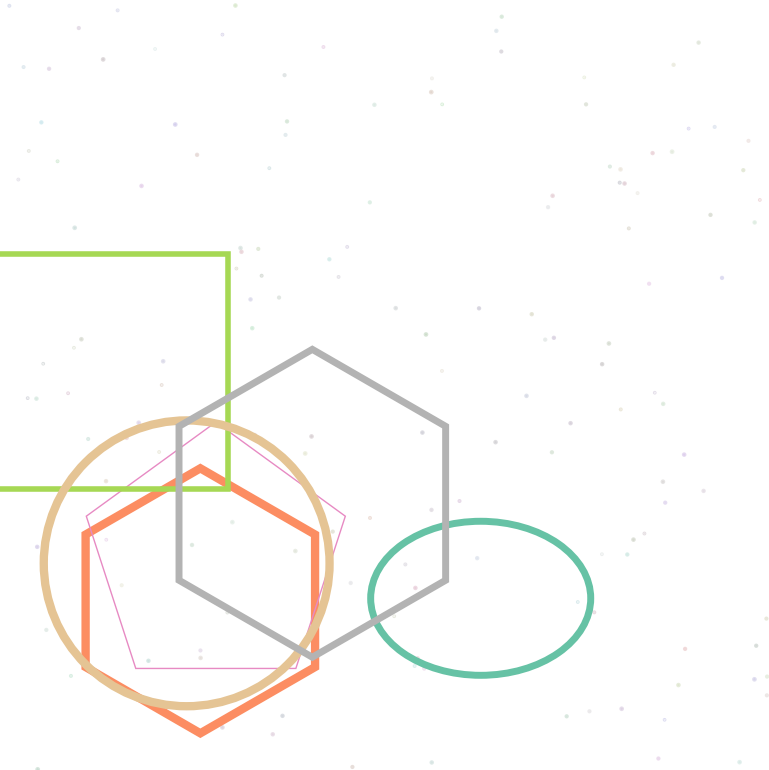[{"shape": "oval", "thickness": 2.5, "radius": 0.71, "center": [0.624, 0.223]}, {"shape": "hexagon", "thickness": 3, "radius": 0.86, "center": [0.26, 0.22]}, {"shape": "pentagon", "thickness": 0.5, "radius": 0.88, "center": [0.28, 0.275]}, {"shape": "square", "thickness": 2, "radius": 0.76, "center": [0.144, 0.518]}, {"shape": "circle", "thickness": 3, "radius": 0.93, "center": [0.242, 0.268]}, {"shape": "hexagon", "thickness": 2.5, "radius": 1.0, "center": [0.406, 0.346]}]